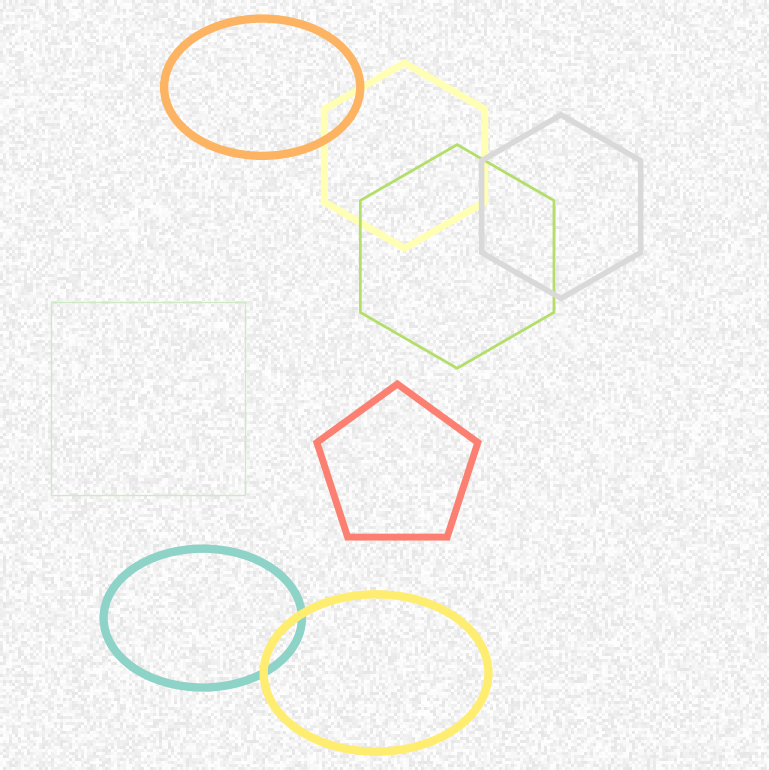[{"shape": "oval", "thickness": 3, "radius": 0.64, "center": [0.263, 0.197]}, {"shape": "hexagon", "thickness": 2.5, "radius": 0.6, "center": [0.525, 0.798]}, {"shape": "pentagon", "thickness": 2.5, "radius": 0.55, "center": [0.516, 0.391]}, {"shape": "oval", "thickness": 3, "radius": 0.64, "center": [0.34, 0.887]}, {"shape": "hexagon", "thickness": 1, "radius": 0.73, "center": [0.594, 0.667]}, {"shape": "hexagon", "thickness": 2, "radius": 0.6, "center": [0.729, 0.732]}, {"shape": "square", "thickness": 0.5, "radius": 0.63, "center": [0.193, 0.482]}, {"shape": "oval", "thickness": 3, "radius": 0.73, "center": [0.488, 0.126]}]